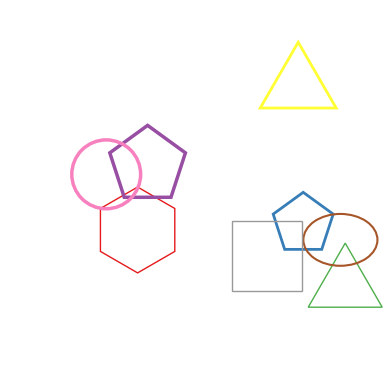[{"shape": "hexagon", "thickness": 1, "radius": 0.56, "center": [0.357, 0.403]}, {"shape": "pentagon", "thickness": 2, "radius": 0.41, "center": [0.788, 0.419]}, {"shape": "triangle", "thickness": 1, "radius": 0.55, "center": [0.897, 0.258]}, {"shape": "pentagon", "thickness": 2.5, "radius": 0.52, "center": [0.383, 0.571]}, {"shape": "triangle", "thickness": 2, "radius": 0.57, "center": [0.775, 0.776]}, {"shape": "oval", "thickness": 1.5, "radius": 0.48, "center": [0.884, 0.377]}, {"shape": "circle", "thickness": 2.5, "radius": 0.45, "center": [0.276, 0.547]}, {"shape": "square", "thickness": 1, "radius": 0.46, "center": [0.693, 0.335]}]